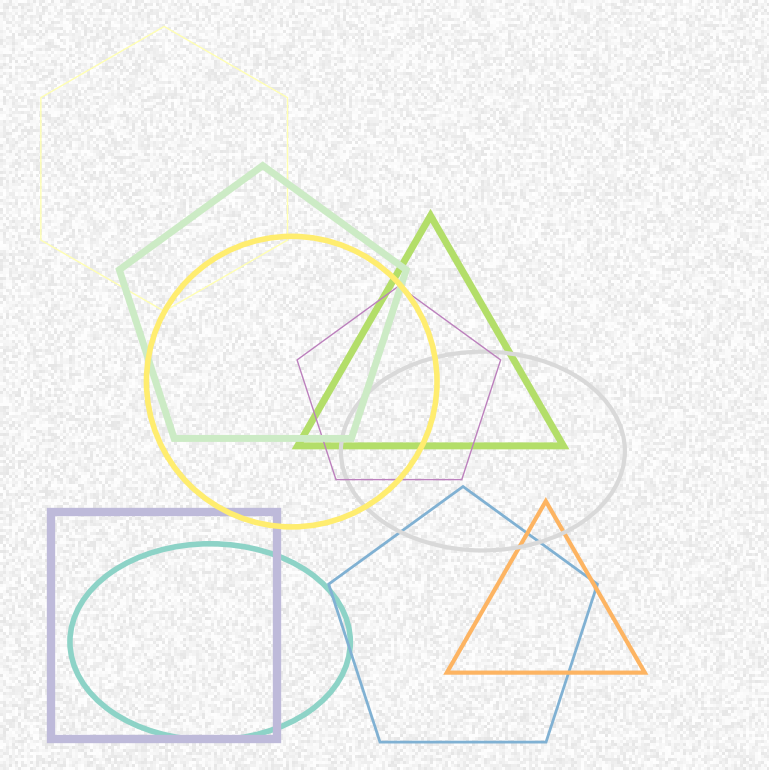[{"shape": "oval", "thickness": 2, "radius": 0.91, "center": [0.273, 0.166]}, {"shape": "hexagon", "thickness": 0.5, "radius": 0.92, "center": [0.213, 0.781]}, {"shape": "square", "thickness": 3, "radius": 0.74, "center": [0.213, 0.188]}, {"shape": "pentagon", "thickness": 1, "radius": 0.92, "center": [0.601, 0.185]}, {"shape": "triangle", "thickness": 1.5, "radius": 0.74, "center": [0.709, 0.201]}, {"shape": "triangle", "thickness": 2.5, "radius": 1.0, "center": [0.559, 0.521]}, {"shape": "oval", "thickness": 1.5, "radius": 0.92, "center": [0.627, 0.414]}, {"shape": "pentagon", "thickness": 0.5, "radius": 0.7, "center": [0.518, 0.49]}, {"shape": "pentagon", "thickness": 2.5, "radius": 0.98, "center": [0.341, 0.589]}, {"shape": "circle", "thickness": 2, "radius": 0.94, "center": [0.379, 0.504]}]